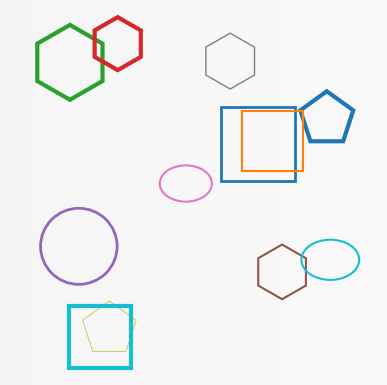[{"shape": "pentagon", "thickness": 3, "radius": 0.36, "center": [0.843, 0.691]}, {"shape": "square", "thickness": 2, "radius": 0.48, "center": [0.666, 0.627]}, {"shape": "square", "thickness": 1.5, "radius": 0.39, "center": [0.703, 0.634]}, {"shape": "hexagon", "thickness": 3, "radius": 0.49, "center": [0.18, 0.838]}, {"shape": "hexagon", "thickness": 3, "radius": 0.34, "center": [0.304, 0.887]}, {"shape": "circle", "thickness": 2, "radius": 0.49, "center": [0.203, 0.36]}, {"shape": "hexagon", "thickness": 1.5, "radius": 0.35, "center": [0.728, 0.294]}, {"shape": "oval", "thickness": 1.5, "radius": 0.34, "center": [0.48, 0.523]}, {"shape": "hexagon", "thickness": 1, "radius": 0.36, "center": [0.594, 0.841]}, {"shape": "pentagon", "thickness": 0.5, "radius": 0.36, "center": [0.282, 0.146]}, {"shape": "square", "thickness": 3, "radius": 0.4, "center": [0.257, 0.124]}, {"shape": "oval", "thickness": 1.5, "radius": 0.37, "center": [0.852, 0.325]}]